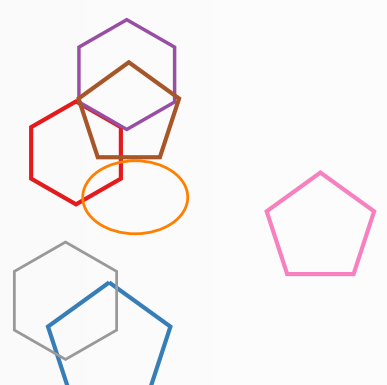[{"shape": "hexagon", "thickness": 3, "radius": 0.67, "center": [0.196, 0.603]}, {"shape": "pentagon", "thickness": 3, "radius": 0.83, "center": [0.282, 0.1]}, {"shape": "hexagon", "thickness": 2.5, "radius": 0.71, "center": [0.327, 0.806]}, {"shape": "oval", "thickness": 2, "radius": 0.68, "center": [0.349, 0.488]}, {"shape": "pentagon", "thickness": 3, "radius": 0.68, "center": [0.332, 0.702]}, {"shape": "pentagon", "thickness": 3, "radius": 0.73, "center": [0.827, 0.406]}, {"shape": "hexagon", "thickness": 2, "radius": 0.76, "center": [0.169, 0.219]}]